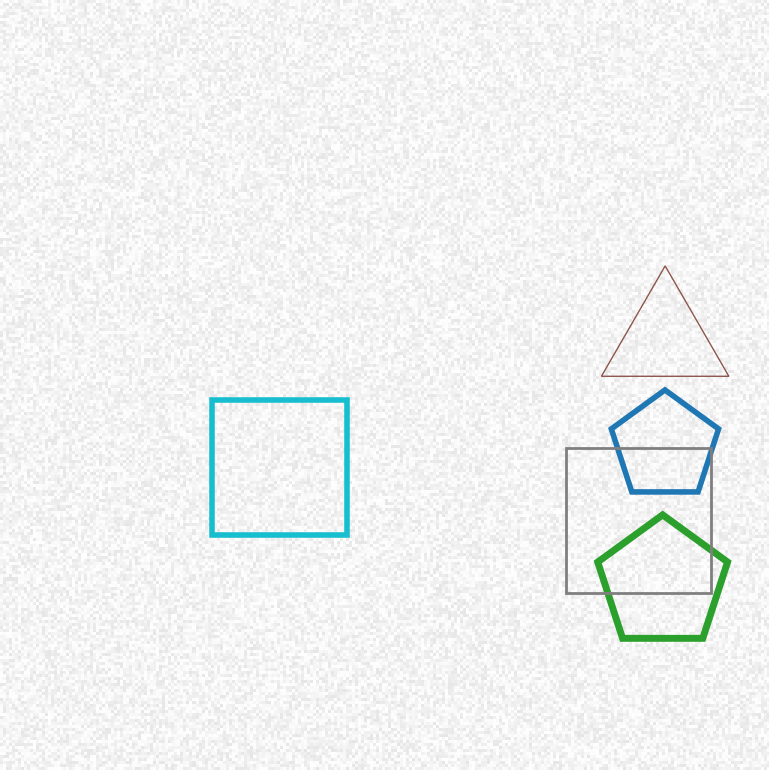[{"shape": "pentagon", "thickness": 2, "radius": 0.37, "center": [0.864, 0.42]}, {"shape": "pentagon", "thickness": 2.5, "radius": 0.44, "center": [0.861, 0.243]}, {"shape": "triangle", "thickness": 0.5, "radius": 0.48, "center": [0.864, 0.559]}, {"shape": "square", "thickness": 1, "radius": 0.47, "center": [0.829, 0.324]}, {"shape": "square", "thickness": 2, "radius": 0.44, "center": [0.363, 0.393]}]